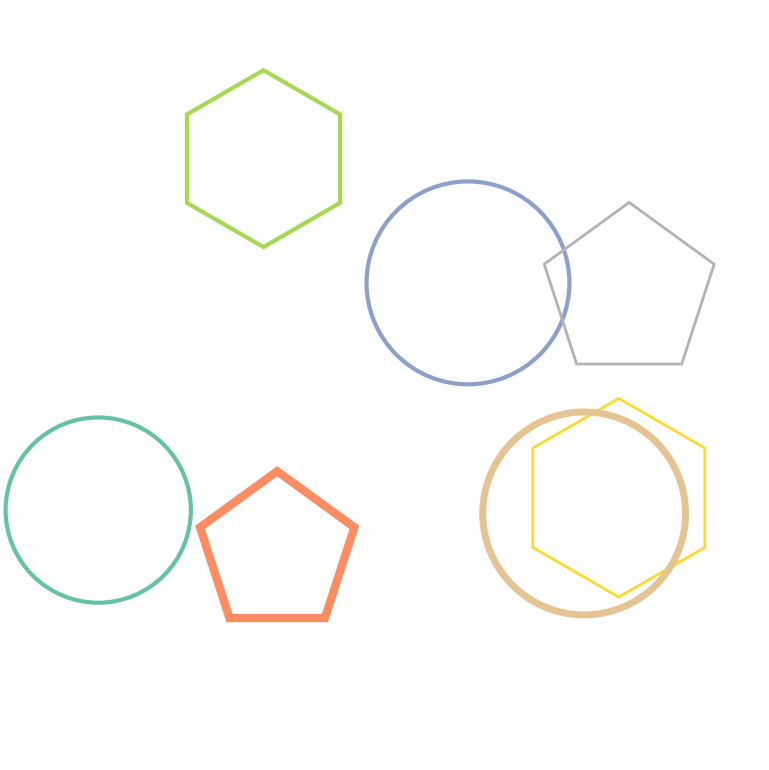[{"shape": "circle", "thickness": 1.5, "radius": 0.6, "center": [0.128, 0.338]}, {"shape": "pentagon", "thickness": 3, "radius": 0.53, "center": [0.36, 0.283]}, {"shape": "circle", "thickness": 1.5, "radius": 0.66, "center": [0.608, 0.633]}, {"shape": "hexagon", "thickness": 1.5, "radius": 0.57, "center": [0.342, 0.794]}, {"shape": "hexagon", "thickness": 1, "radius": 0.65, "center": [0.804, 0.354]}, {"shape": "circle", "thickness": 2.5, "radius": 0.66, "center": [0.759, 0.333]}, {"shape": "pentagon", "thickness": 1, "radius": 0.58, "center": [0.817, 0.621]}]